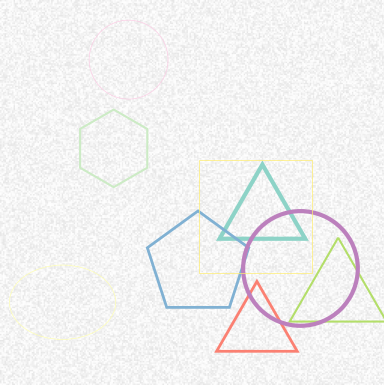[{"shape": "triangle", "thickness": 3, "radius": 0.64, "center": [0.682, 0.444]}, {"shape": "oval", "thickness": 0.5, "radius": 0.69, "center": [0.163, 0.215]}, {"shape": "triangle", "thickness": 2, "radius": 0.6, "center": [0.667, 0.148]}, {"shape": "pentagon", "thickness": 2, "radius": 0.69, "center": [0.514, 0.314]}, {"shape": "triangle", "thickness": 1.5, "radius": 0.73, "center": [0.878, 0.237]}, {"shape": "circle", "thickness": 0.5, "radius": 0.51, "center": [0.334, 0.845]}, {"shape": "circle", "thickness": 3, "radius": 0.74, "center": [0.78, 0.303]}, {"shape": "hexagon", "thickness": 1.5, "radius": 0.5, "center": [0.295, 0.615]}, {"shape": "square", "thickness": 0.5, "radius": 0.74, "center": [0.664, 0.438]}]